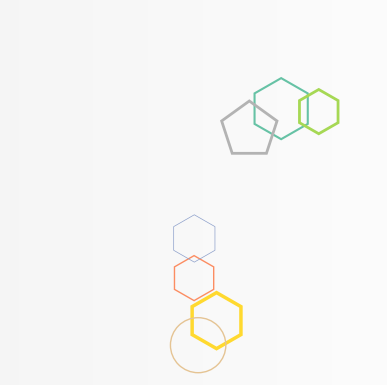[{"shape": "hexagon", "thickness": 1.5, "radius": 0.4, "center": [0.726, 0.718]}, {"shape": "hexagon", "thickness": 1, "radius": 0.29, "center": [0.501, 0.278]}, {"shape": "hexagon", "thickness": 0.5, "radius": 0.31, "center": [0.501, 0.381]}, {"shape": "hexagon", "thickness": 2, "radius": 0.29, "center": [0.823, 0.71]}, {"shape": "hexagon", "thickness": 2.5, "radius": 0.36, "center": [0.559, 0.167]}, {"shape": "circle", "thickness": 1, "radius": 0.36, "center": [0.511, 0.103]}, {"shape": "pentagon", "thickness": 2, "radius": 0.38, "center": [0.643, 0.663]}]